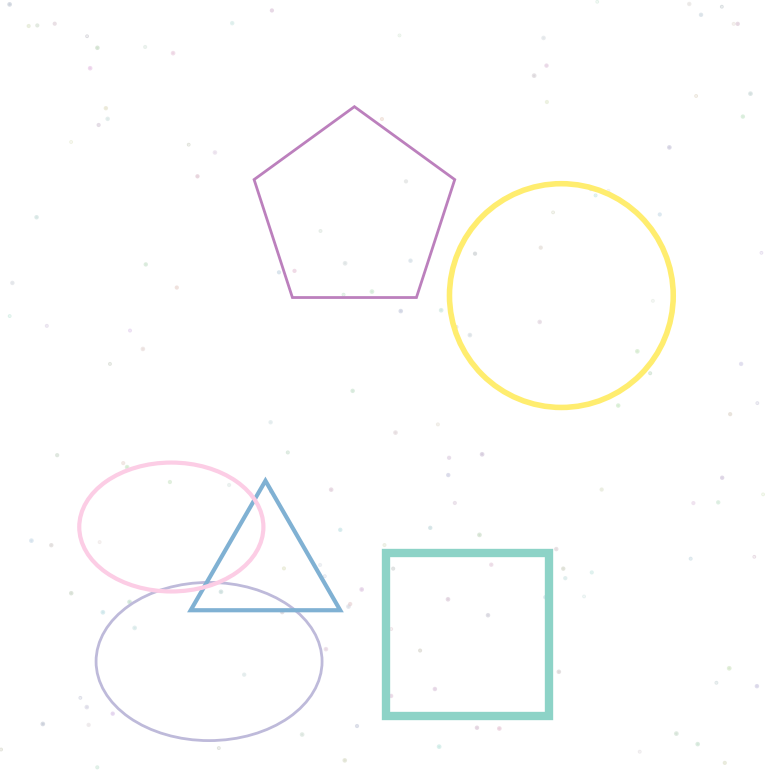[{"shape": "square", "thickness": 3, "radius": 0.53, "center": [0.607, 0.176]}, {"shape": "oval", "thickness": 1, "radius": 0.73, "center": [0.272, 0.141]}, {"shape": "triangle", "thickness": 1.5, "radius": 0.56, "center": [0.345, 0.264]}, {"shape": "oval", "thickness": 1.5, "radius": 0.6, "center": [0.222, 0.316]}, {"shape": "pentagon", "thickness": 1, "radius": 0.69, "center": [0.46, 0.724]}, {"shape": "circle", "thickness": 2, "radius": 0.73, "center": [0.729, 0.616]}]